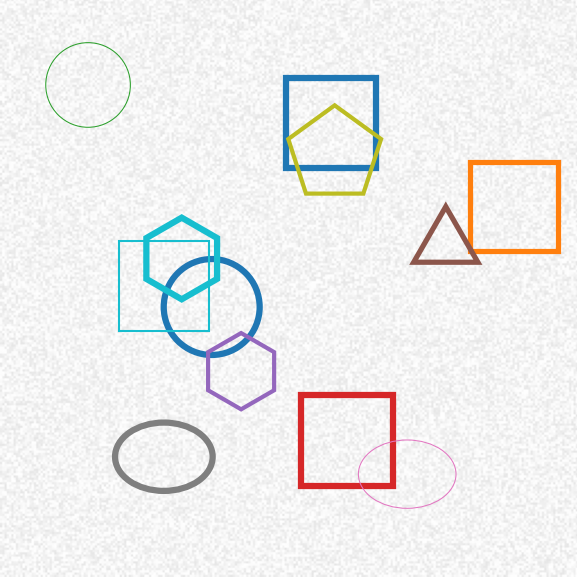[{"shape": "square", "thickness": 3, "radius": 0.39, "center": [0.573, 0.786]}, {"shape": "circle", "thickness": 3, "radius": 0.42, "center": [0.367, 0.468]}, {"shape": "square", "thickness": 2.5, "radius": 0.38, "center": [0.89, 0.642]}, {"shape": "circle", "thickness": 0.5, "radius": 0.37, "center": [0.152, 0.852]}, {"shape": "square", "thickness": 3, "radius": 0.4, "center": [0.601, 0.236]}, {"shape": "hexagon", "thickness": 2, "radius": 0.33, "center": [0.418, 0.356]}, {"shape": "triangle", "thickness": 2.5, "radius": 0.32, "center": [0.772, 0.577]}, {"shape": "oval", "thickness": 0.5, "radius": 0.42, "center": [0.705, 0.178]}, {"shape": "oval", "thickness": 3, "radius": 0.42, "center": [0.284, 0.208]}, {"shape": "pentagon", "thickness": 2, "radius": 0.42, "center": [0.58, 0.732]}, {"shape": "hexagon", "thickness": 3, "radius": 0.35, "center": [0.315, 0.552]}, {"shape": "square", "thickness": 1, "radius": 0.39, "center": [0.284, 0.503]}]